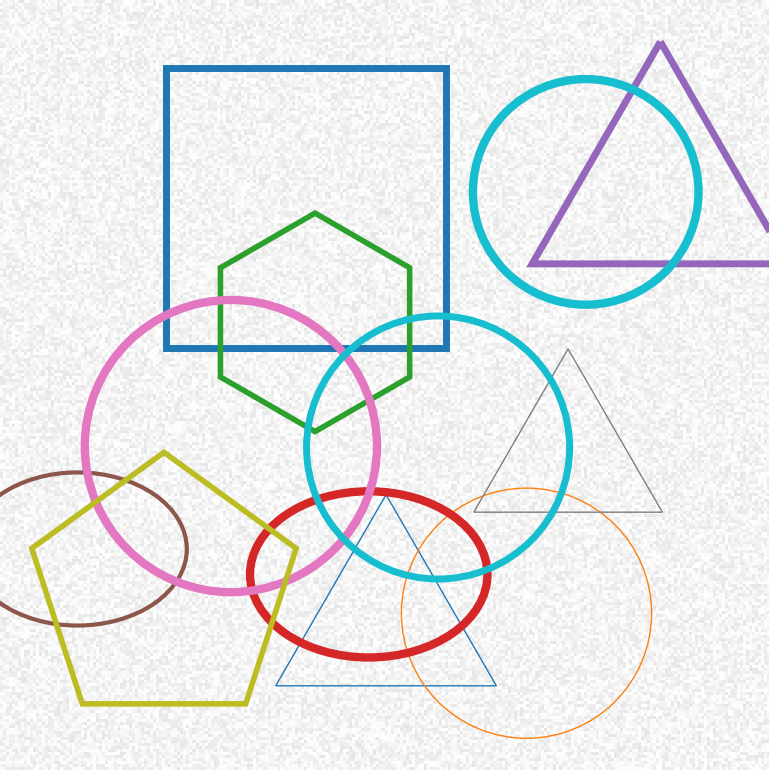[{"shape": "square", "thickness": 2.5, "radius": 0.91, "center": [0.398, 0.73]}, {"shape": "triangle", "thickness": 0.5, "radius": 0.83, "center": [0.501, 0.192]}, {"shape": "circle", "thickness": 0.5, "radius": 0.81, "center": [0.684, 0.204]}, {"shape": "hexagon", "thickness": 2, "radius": 0.71, "center": [0.409, 0.581]}, {"shape": "oval", "thickness": 3, "radius": 0.77, "center": [0.479, 0.254]}, {"shape": "triangle", "thickness": 2.5, "radius": 0.96, "center": [0.858, 0.754]}, {"shape": "oval", "thickness": 1.5, "radius": 0.71, "center": [0.101, 0.287]}, {"shape": "circle", "thickness": 3, "radius": 0.95, "center": [0.3, 0.421]}, {"shape": "triangle", "thickness": 0.5, "radius": 0.71, "center": [0.738, 0.406]}, {"shape": "pentagon", "thickness": 2, "radius": 0.9, "center": [0.213, 0.232]}, {"shape": "circle", "thickness": 2.5, "radius": 0.85, "center": [0.569, 0.419]}, {"shape": "circle", "thickness": 3, "radius": 0.73, "center": [0.761, 0.751]}]